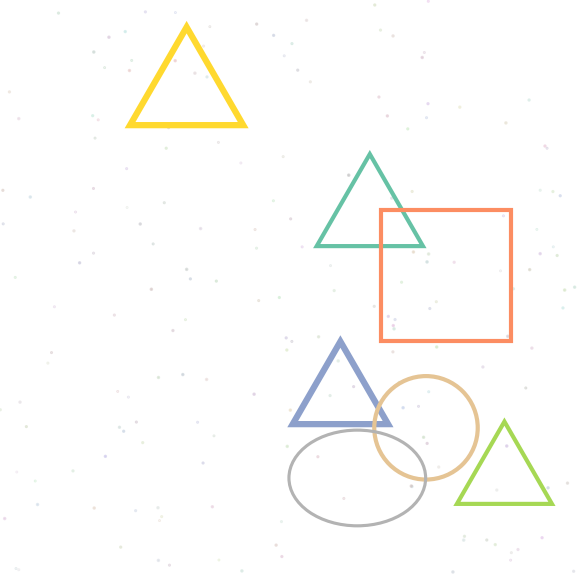[{"shape": "triangle", "thickness": 2, "radius": 0.53, "center": [0.64, 0.626]}, {"shape": "square", "thickness": 2, "radius": 0.56, "center": [0.772, 0.522]}, {"shape": "triangle", "thickness": 3, "radius": 0.48, "center": [0.589, 0.312]}, {"shape": "triangle", "thickness": 2, "radius": 0.47, "center": [0.873, 0.174]}, {"shape": "triangle", "thickness": 3, "radius": 0.57, "center": [0.323, 0.839]}, {"shape": "circle", "thickness": 2, "radius": 0.45, "center": [0.738, 0.258]}, {"shape": "oval", "thickness": 1.5, "radius": 0.59, "center": [0.619, 0.171]}]